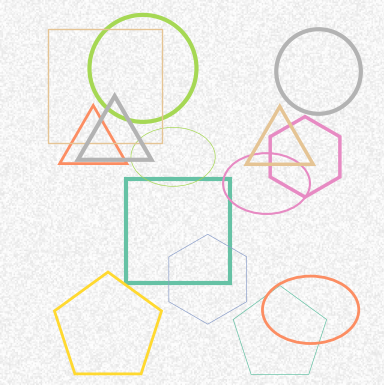[{"shape": "square", "thickness": 3, "radius": 0.67, "center": [0.462, 0.399]}, {"shape": "pentagon", "thickness": 0.5, "radius": 0.64, "center": [0.727, 0.131]}, {"shape": "oval", "thickness": 2, "radius": 0.63, "center": [0.807, 0.195]}, {"shape": "triangle", "thickness": 2, "radius": 0.5, "center": [0.242, 0.625]}, {"shape": "hexagon", "thickness": 0.5, "radius": 0.58, "center": [0.54, 0.275]}, {"shape": "oval", "thickness": 1.5, "radius": 0.56, "center": [0.692, 0.523]}, {"shape": "hexagon", "thickness": 2.5, "radius": 0.52, "center": [0.792, 0.593]}, {"shape": "circle", "thickness": 3, "radius": 0.69, "center": [0.371, 0.822]}, {"shape": "oval", "thickness": 0.5, "radius": 0.55, "center": [0.45, 0.593]}, {"shape": "pentagon", "thickness": 2, "radius": 0.73, "center": [0.28, 0.147]}, {"shape": "square", "thickness": 1, "radius": 0.74, "center": [0.272, 0.777]}, {"shape": "triangle", "thickness": 2.5, "radius": 0.5, "center": [0.727, 0.623]}, {"shape": "triangle", "thickness": 3, "radius": 0.55, "center": [0.298, 0.64]}, {"shape": "circle", "thickness": 3, "radius": 0.55, "center": [0.827, 0.814]}]